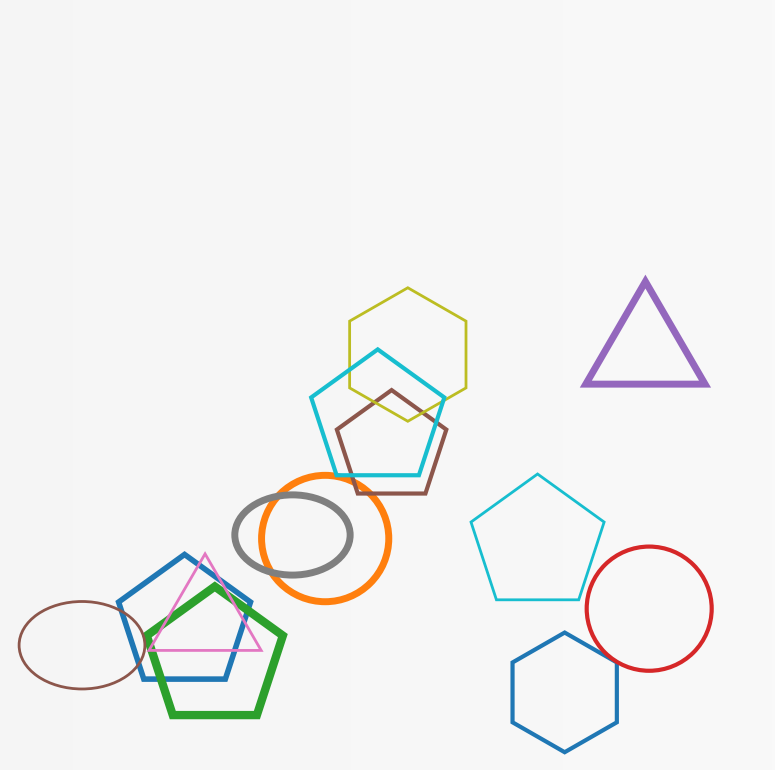[{"shape": "hexagon", "thickness": 1.5, "radius": 0.39, "center": [0.729, 0.101]}, {"shape": "pentagon", "thickness": 2, "radius": 0.45, "center": [0.238, 0.19]}, {"shape": "circle", "thickness": 2.5, "radius": 0.41, "center": [0.42, 0.301]}, {"shape": "pentagon", "thickness": 3, "radius": 0.46, "center": [0.277, 0.146]}, {"shape": "circle", "thickness": 1.5, "radius": 0.4, "center": [0.838, 0.21]}, {"shape": "triangle", "thickness": 2.5, "radius": 0.44, "center": [0.833, 0.546]}, {"shape": "pentagon", "thickness": 1.5, "radius": 0.37, "center": [0.505, 0.419]}, {"shape": "oval", "thickness": 1, "radius": 0.41, "center": [0.106, 0.162]}, {"shape": "triangle", "thickness": 1, "radius": 0.42, "center": [0.265, 0.197]}, {"shape": "oval", "thickness": 2.5, "radius": 0.37, "center": [0.377, 0.305]}, {"shape": "hexagon", "thickness": 1, "radius": 0.43, "center": [0.526, 0.54]}, {"shape": "pentagon", "thickness": 1, "radius": 0.45, "center": [0.694, 0.294]}, {"shape": "pentagon", "thickness": 1.5, "radius": 0.45, "center": [0.487, 0.456]}]